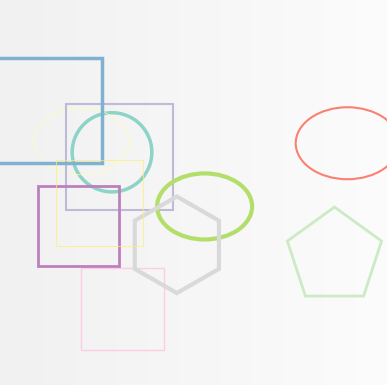[{"shape": "circle", "thickness": 2.5, "radius": 0.51, "center": [0.289, 0.604]}, {"shape": "oval", "thickness": 0.5, "radius": 0.62, "center": [0.21, 0.632]}, {"shape": "square", "thickness": 1.5, "radius": 0.69, "center": [0.309, 0.592]}, {"shape": "oval", "thickness": 1.5, "radius": 0.67, "center": [0.897, 0.628]}, {"shape": "square", "thickness": 2.5, "radius": 0.68, "center": [0.126, 0.712]}, {"shape": "oval", "thickness": 3, "radius": 0.61, "center": [0.528, 0.464]}, {"shape": "square", "thickness": 1, "radius": 0.53, "center": [0.315, 0.198]}, {"shape": "hexagon", "thickness": 3, "radius": 0.63, "center": [0.456, 0.364]}, {"shape": "square", "thickness": 2, "radius": 0.52, "center": [0.202, 0.414]}, {"shape": "pentagon", "thickness": 2, "radius": 0.64, "center": [0.863, 0.334]}, {"shape": "square", "thickness": 0.5, "radius": 0.56, "center": [0.257, 0.473]}]